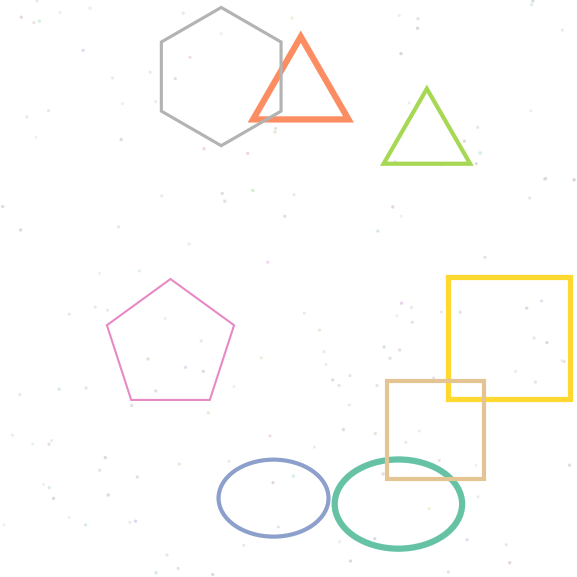[{"shape": "oval", "thickness": 3, "radius": 0.55, "center": [0.69, 0.126]}, {"shape": "triangle", "thickness": 3, "radius": 0.48, "center": [0.521, 0.84]}, {"shape": "oval", "thickness": 2, "radius": 0.48, "center": [0.474, 0.137]}, {"shape": "pentagon", "thickness": 1, "radius": 0.58, "center": [0.295, 0.4]}, {"shape": "triangle", "thickness": 2, "radius": 0.43, "center": [0.739, 0.759]}, {"shape": "square", "thickness": 2.5, "radius": 0.53, "center": [0.882, 0.413]}, {"shape": "square", "thickness": 2, "radius": 0.42, "center": [0.754, 0.255]}, {"shape": "hexagon", "thickness": 1.5, "radius": 0.6, "center": [0.383, 0.867]}]